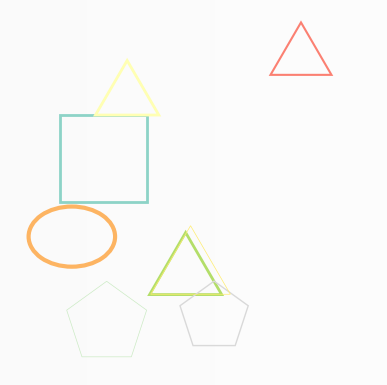[{"shape": "square", "thickness": 2, "radius": 0.57, "center": [0.267, 0.588]}, {"shape": "triangle", "thickness": 2, "radius": 0.47, "center": [0.328, 0.748]}, {"shape": "triangle", "thickness": 1.5, "radius": 0.45, "center": [0.777, 0.851]}, {"shape": "oval", "thickness": 3, "radius": 0.56, "center": [0.185, 0.385]}, {"shape": "triangle", "thickness": 2, "radius": 0.54, "center": [0.479, 0.289]}, {"shape": "pentagon", "thickness": 1, "radius": 0.46, "center": [0.553, 0.177]}, {"shape": "pentagon", "thickness": 0.5, "radius": 0.54, "center": [0.275, 0.161]}, {"shape": "triangle", "thickness": 0.5, "radius": 0.59, "center": [0.492, 0.295]}]